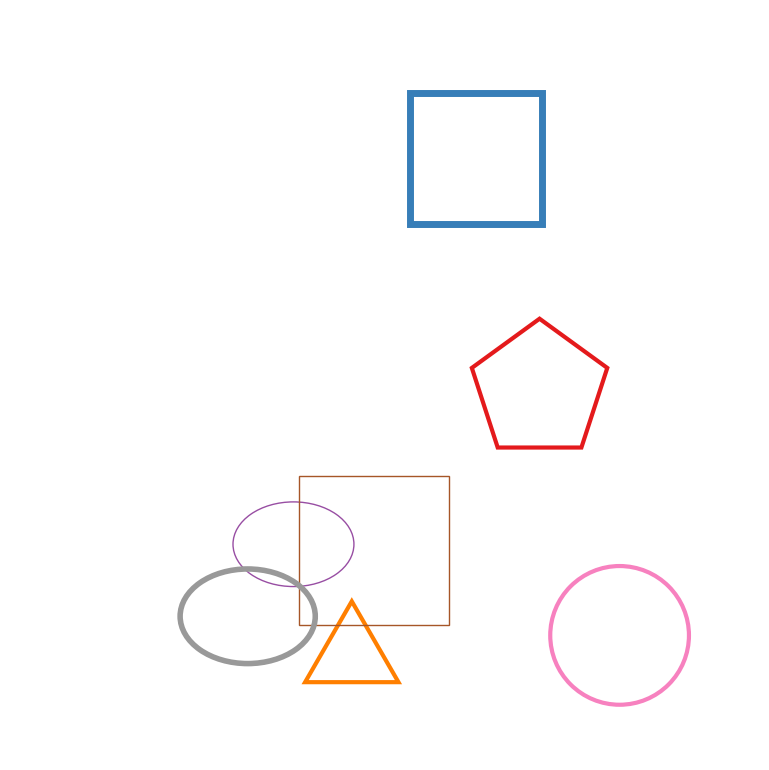[{"shape": "pentagon", "thickness": 1.5, "radius": 0.46, "center": [0.701, 0.494]}, {"shape": "square", "thickness": 2.5, "radius": 0.43, "center": [0.618, 0.794]}, {"shape": "oval", "thickness": 0.5, "radius": 0.39, "center": [0.381, 0.293]}, {"shape": "triangle", "thickness": 1.5, "radius": 0.35, "center": [0.457, 0.149]}, {"shape": "square", "thickness": 0.5, "radius": 0.48, "center": [0.486, 0.285]}, {"shape": "circle", "thickness": 1.5, "radius": 0.45, "center": [0.805, 0.175]}, {"shape": "oval", "thickness": 2, "radius": 0.44, "center": [0.322, 0.2]}]